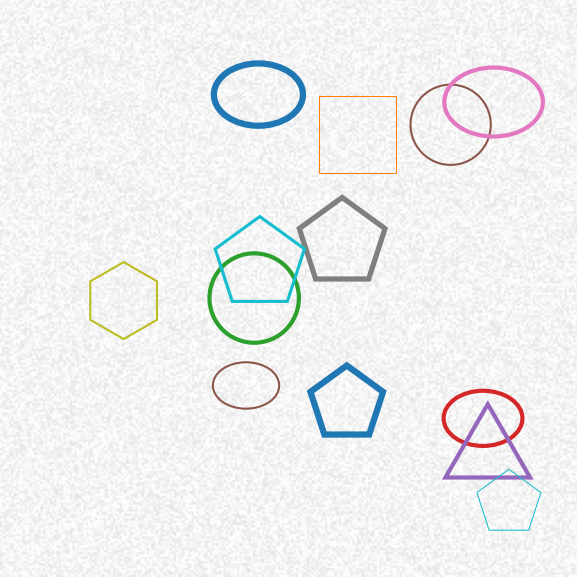[{"shape": "oval", "thickness": 3, "radius": 0.39, "center": [0.447, 0.835]}, {"shape": "pentagon", "thickness": 3, "radius": 0.33, "center": [0.6, 0.3]}, {"shape": "square", "thickness": 0.5, "radius": 0.33, "center": [0.619, 0.767]}, {"shape": "circle", "thickness": 2, "radius": 0.39, "center": [0.44, 0.483]}, {"shape": "oval", "thickness": 2, "radius": 0.34, "center": [0.836, 0.275]}, {"shape": "triangle", "thickness": 2, "radius": 0.42, "center": [0.845, 0.215]}, {"shape": "circle", "thickness": 1, "radius": 0.35, "center": [0.78, 0.783]}, {"shape": "oval", "thickness": 1, "radius": 0.29, "center": [0.426, 0.332]}, {"shape": "oval", "thickness": 2, "radius": 0.43, "center": [0.855, 0.822]}, {"shape": "pentagon", "thickness": 2.5, "radius": 0.39, "center": [0.592, 0.579]}, {"shape": "hexagon", "thickness": 1, "radius": 0.33, "center": [0.214, 0.479]}, {"shape": "pentagon", "thickness": 1.5, "radius": 0.41, "center": [0.45, 0.543]}, {"shape": "pentagon", "thickness": 0.5, "radius": 0.29, "center": [0.881, 0.128]}]